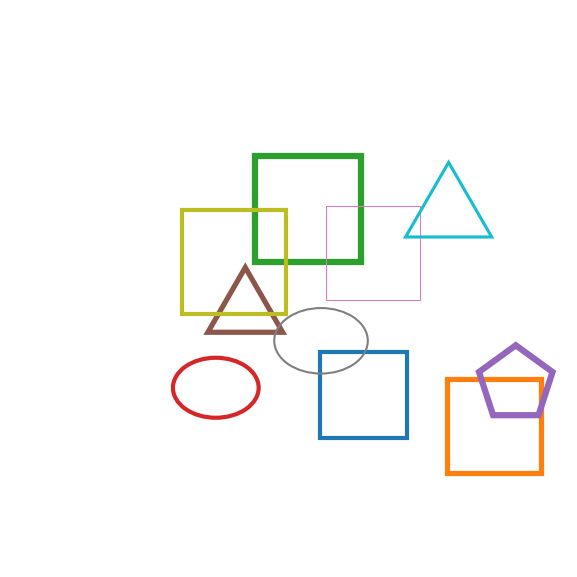[{"shape": "square", "thickness": 2, "radius": 0.37, "center": [0.629, 0.316]}, {"shape": "square", "thickness": 2.5, "radius": 0.41, "center": [0.856, 0.261]}, {"shape": "square", "thickness": 3, "radius": 0.46, "center": [0.534, 0.637]}, {"shape": "oval", "thickness": 2, "radius": 0.37, "center": [0.374, 0.328]}, {"shape": "pentagon", "thickness": 3, "radius": 0.33, "center": [0.893, 0.334]}, {"shape": "triangle", "thickness": 2.5, "radius": 0.37, "center": [0.425, 0.461]}, {"shape": "square", "thickness": 0.5, "radius": 0.41, "center": [0.645, 0.562]}, {"shape": "oval", "thickness": 1, "radius": 0.41, "center": [0.556, 0.409]}, {"shape": "square", "thickness": 2, "radius": 0.45, "center": [0.405, 0.546]}, {"shape": "triangle", "thickness": 1.5, "radius": 0.43, "center": [0.777, 0.632]}]